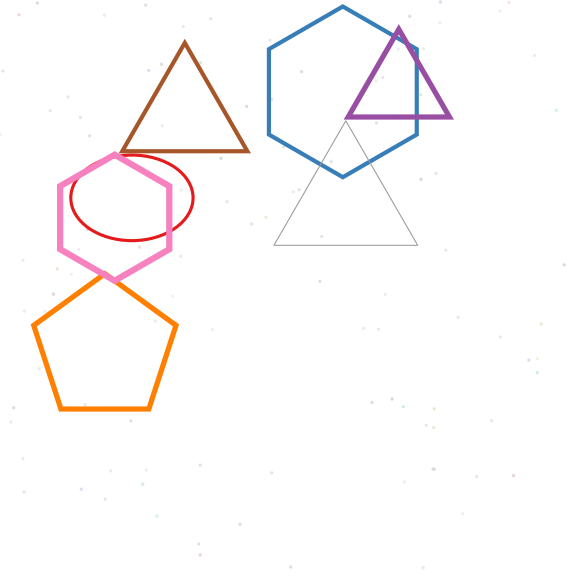[{"shape": "oval", "thickness": 1.5, "radius": 0.53, "center": [0.228, 0.657]}, {"shape": "hexagon", "thickness": 2, "radius": 0.74, "center": [0.594, 0.84]}, {"shape": "triangle", "thickness": 2.5, "radius": 0.51, "center": [0.691, 0.847]}, {"shape": "pentagon", "thickness": 2.5, "radius": 0.65, "center": [0.182, 0.396]}, {"shape": "triangle", "thickness": 2, "radius": 0.63, "center": [0.32, 0.8]}, {"shape": "hexagon", "thickness": 3, "radius": 0.55, "center": [0.199, 0.622]}, {"shape": "triangle", "thickness": 0.5, "radius": 0.72, "center": [0.599, 0.646]}]